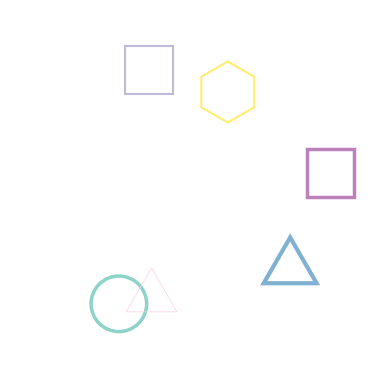[{"shape": "circle", "thickness": 2.5, "radius": 0.36, "center": [0.309, 0.211]}, {"shape": "square", "thickness": 1.5, "radius": 0.31, "center": [0.388, 0.818]}, {"shape": "triangle", "thickness": 3, "radius": 0.4, "center": [0.754, 0.304]}, {"shape": "triangle", "thickness": 0.5, "radius": 0.38, "center": [0.394, 0.228]}, {"shape": "square", "thickness": 2.5, "radius": 0.31, "center": [0.858, 0.551]}, {"shape": "hexagon", "thickness": 1.5, "radius": 0.4, "center": [0.592, 0.761]}]